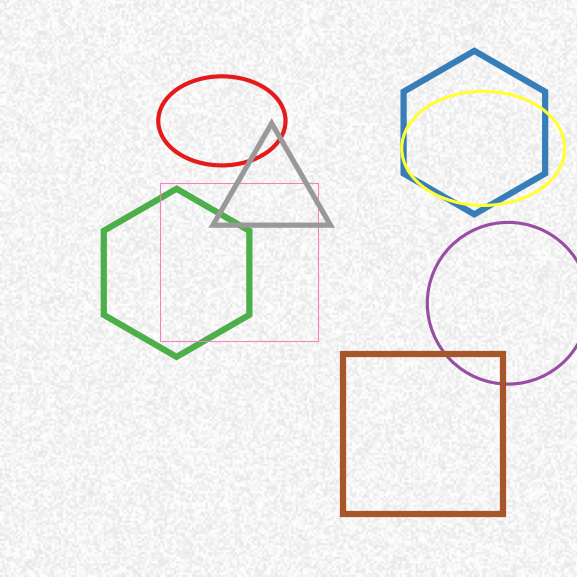[{"shape": "oval", "thickness": 2, "radius": 0.55, "center": [0.384, 0.79]}, {"shape": "hexagon", "thickness": 3, "radius": 0.71, "center": [0.821, 0.77]}, {"shape": "hexagon", "thickness": 3, "radius": 0.73, "center": [0.306, 0.527]}, {"shape": "circle", "thickness": 1.5, "radius": 0.7, "center": [0.88, 0.474]}, {"shape": "oval", "thickness": 1.5, "radius": 0.71, "center": [0.837, 0.742]}, {"shape": "square", "thickness": 3, "radius": 0.69, "center": [0.733, 0.247]}, {"shape": "square", "thickness": 0.5, "radius": 0.68, "center": [0.414, 0.545]}, {"shape": "triangle", "thickness": 2.5, "radius": 0.59, "center": [0.47, 0.668]}]